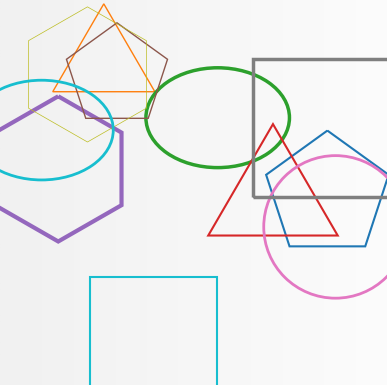[{"shape": "pentagon", "thickness": 1.5, "radius": 0.83, "center": [0.845, 0.495]}, {"shape": "triangle", "thickness": 1, "radius": 0.76, "center": [0.268, 0.838]}, {"shape": "oval", "thickness": 2.5, "radius": 0.93, "center": [0.562, 0.694]}, {"shape": "triangle", "thickness": 1.5, "radius": 0.96, "center": [0.704, 0.485]}, {"shape": "hexagon", "thickness": 3, "radius": 0.94, "center": [0.15, 0.561]}, {"shape": "pentagon", "thickness": 1, "radius": 0.69, "center": [0.302, 0.804]}, {"shape": "circle", "thickness": 2, "radius": 0.93, "center": [0.866, 0.411]}, {"shape": "square", "thickness": 2.5, "radius": 0.9, "center": [0.833, 0.667]}, {"shape": "hexagon", "thickness": 0.5, "radius": 0.88, "center": [0.226, 0.807]}, {"shape": "square", "thickness": 1.5, "radius": 0.82, "center": [0.396, 0.115]}, {"shape": "oval", "thickness": 2, "radius": 0.93, "center": [0.107, 0.662]}]